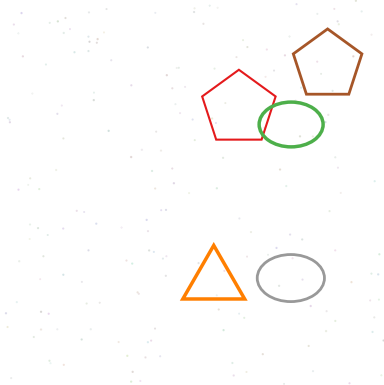[{"shape": "pentagon", "thickness": 1.5, "radius": 0.5, "center": [0.62, 0.718]}, {"shape": "oval", "thickness": 2.5, "radius": 0.42, "center": [0.756, 0.677]}, {"shape": "triangle", "thickness": 2.5, "radius": 0.46, "center": [0.555, 0.27]}, {"shape": "pentagon", "thickness": 2, "radius": 0.47, "center": [0.851, 0.831]}, {"shape": "oval", "thickness": 2, "radius": 0.44, "center": [0.755, 0.278]}]